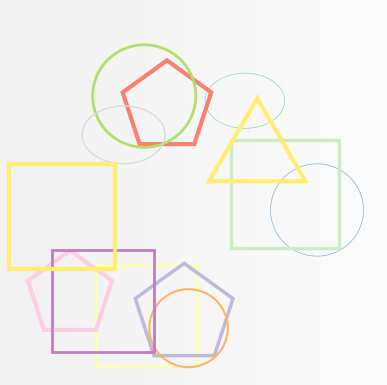[{"shape": "oval", "thickness": 0.5, "radius": 0.51, "center": [0.632, 0.738]}, {"shape": "square", "thickness": 2, "radius": 0.65, "center": [0.378, 0.181]}, {"shape": "pentagon", "thickness": 2.5, "radius": 0.66, "center": [0.475, 0.184]}, {"shape": "pentagon", "thickness": 3, "radius": 0.6, "center": [0.431, 0.723]}, {"shape": "circle", "thickness": 0.5, "radius": 0.6, "center": [0.818, 0.455]}, {"shape": "circle", "thickness": 1.5, "radius": 0.51, "center": [0.487, 0.148]}, {"shape": "circle", "thickness": 2, "radius": 0.67, "center": [0.372, 0.751]}, {"shape": "pentagon", "thickness": 3, "radius": 0.57, "center": [0.181, 0.235]}, {"shape": "oval", "thickness": 1, "radius": 0.54, "center": [0.319, 0.65]}, {"shape": "square", "thickness": 2, "radius": 0.66, "center": [0.266, 0.218]}, {"shape": "square", "thickness": 2.5, "radius": 0.7, "center": [0.735, 0.496]}, {"shape": "triangle", "thickness": 3, "radius": 0.72, "center": [0.664, 0.601]}, {"shape": "square", "thickness": 3, "radius": 0.68, "center": [0.161, 0.438]}]